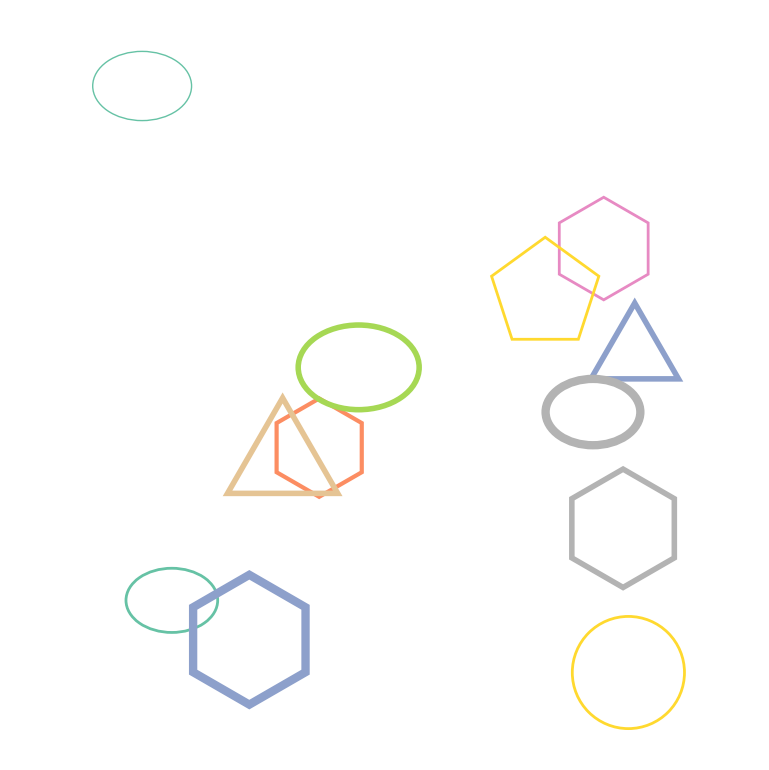[{"shape": "oval", "thickness": 1, "radius": 0.3, "center": [0.223, 0.22]}, {"shape": "oval", "thickness": 0.5, "radius": 0.32, "center": [0.185, 0.888]}, {"shape": "hexagon", "thickness": 1.5, "radius": 0.32, "center": [0.415, 0.419]}, {"shape": "hexagon", "thickness": 3, "radius": 0.42, "center": [0.324, 0.169]}, {"shape": "triangle", "thickness": 2, "radius": 0.33, "center": [0.824, 0.541]}, {"shape": "hexagon", "thickness": 1, "radius": 0.33, "center": [0.784, 0.677]}, {"shape": "oval", "thickness": 2, "radius": 0.39, "center": [0.466, 0.523]}, {"shape": "circle", "thickness": 1, "radius": 0.36, "center": [0.816, 0.127]}, {"shape": "pentagon", "thickness": 1, "radius": 0.37, "center": [0.708, 0.619]}, {"shape": "triangle", "thickness": 2, "radius": 0.41, "center": [0.367, 0.401]}, {"shape": "oval", "thickness": 3, "radius": 0.31, "center": [0.77, 0.465]}, {"shape": "hexagon", "thickness": 2, "radius": 0.38, "center": [0.809, 0.314]}]